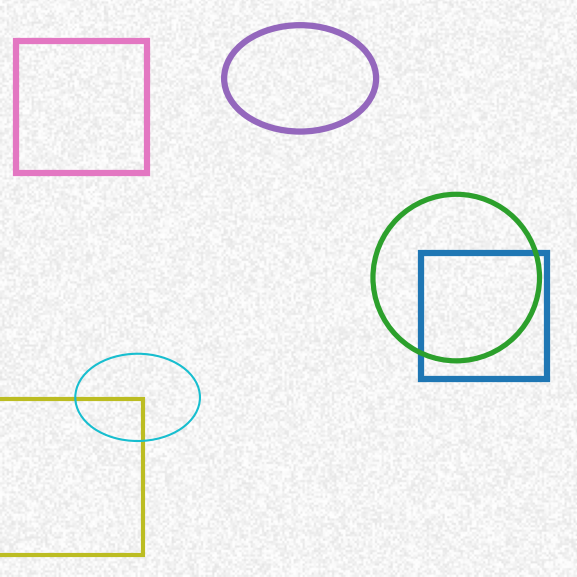[{"shape": "square", "thickness": 3, "radius": 0.55, "center": [0.838, 0.451]}, {"shape": "circle", "thickness": 2.5, "radius": 0.72, "center": [0.79, 0.519]}, {"shape": "oval", "thickness": 3, "radius": 0.66, "center": [0.52, 0.863]}, {"shape": "square", "thickness": 3, "radius": 0.57, "center": [0.142, 0.814]}, {"shape": "square", "thickness": 2, "radius": 0.67, "center": [0.114, 0.173]}, {"shape": "oval", "thickness": 1, "radius": 0.54, "center": [0.238, 0.311]}]